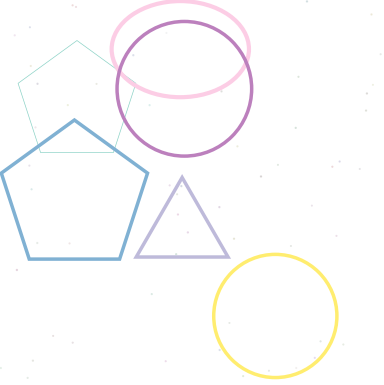[{"shape": "pentagon", "thickness": 0.5, "radius": 0.8, "center": [0.2, 0.734]}, {"shape": "triangle", "thickness": 2.5, "radius": 0.69, "center": [0.473, 0.401]}, {"shape": "pentagon", "thickness": 2.5, "radius": 1.0, "center": [0.193, 0.489]}, {"shape": "oval", "thickness": 3, "radius": 0.89, "center": [0.468, 0.872]}, {"shape": "circle", "thickness": 2.5, "radius": 0.87, "center": [0.479, 0.769]}, {"shape": "circle", "thickness": 2.5, "radius": 0.8, "center": [0.715, 0.179]}]